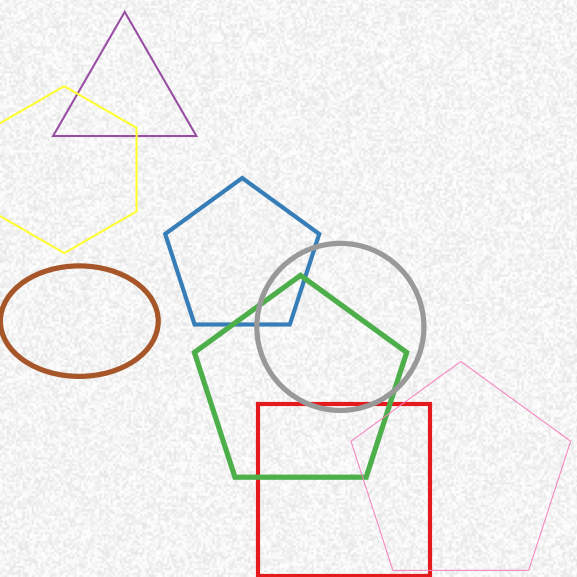[{"shape": "square", "thickness": 2, "radius": 0.74, "center": [0.596, 0.151]}, {"shape": "pentagon", "thickness": 2, "radius": 0.7, "center": [0.419, 0.551]}, {"shape": "pentagon", "thickness": 2.5, "radius": 0.97, "center": [0.52, 0.329]}, {"shape": "triangle", "thickness": 1, "radius": 0.72, "center": [0.216, 0.835]}, {"shape": "hexagon", "thickness": 1, "radius": 0.72, "center": [0.111, 0.705]}, {"shape": "oval", "thickness": 2.5, "radius": 0.68, "center": [0.137, 0.443]}, {"shape": "pentagon", "thickness": 0.5, "radius": 1.0, "center": [0.798, 0.173]}, {"shape": "circle", "thickness": 2.5, "radius": 0.72, "center": [0.589, 0.433]}]